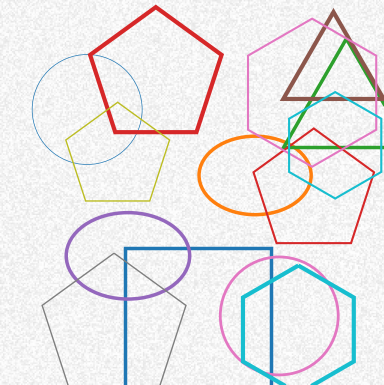[{"shape": "square", "thickness": 2.5, "radius": 0.95, "center": [0.515, 0.165]}, {"shape": "circle", "thickness": 0.5, "radius": 0.71, "center": [0.226, 0.716]}, {"shape": "oval", "thickness": 2.5, "radius": 0.73, "center": [0.663, 0.544]}, {"shape": "triangle", "thickness": 2.5, "radius": 0.94, "center": [0.9, 0.711]}, {"shape": "pentagon", "thickness": 1.5, "radius": 0.82, "center": [0.815, 0.502]}, {"shape": "pentagon", "thickness": 3, "radius": 0.9, "center": [0.405, 0.802]}, {"shape": "oval", "thickness": 2.5, "radius": 0.8, "center": [0.332, 0.335]}, {"shape": "triangle", "thickness": 3, "radius": 0.75, "center": [0.866, 0.818]}, {"shape": "circle", "thickness": 2, "radius": 0.77, "center": [0.725, 0.179]}, {"shape": "hexagon", "thickness": 1.5, "radius": 0.96, "center": [0.811, 0.759]}, {"shape": "pentagon", "thickness": 1, "radius": 0.98, "center": [0.296, 0.146]}, {"shape": "pentagon", "thickness": 1, "radius": 0.71, "center": [0.306, 0.593]}, {"shape": "hexagon", "thickness": 1.5, "radius": 0.69, "center": [0.871, 0.623]}, {"shape": "hexagon", "thickness": 3, "radius": 0.83, "center": [0.775, 0.144]}]